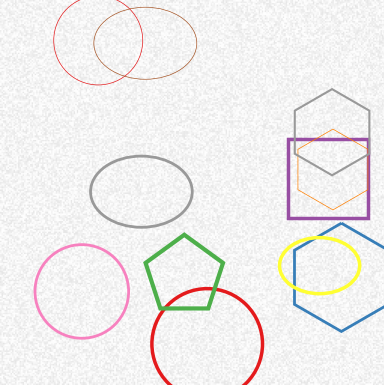[{"shape": "circle", "thickness": 2.5, "radius": 0.72, "center": [0.538, 0.107]}, {"shape": "circle", "thickness": 0.5, "radius": 0.58, "center": [0.255, 0.895]}, {"shape": "hexagon", "thickness": 2, "radius": 0.7, "center": [0.887, 0.28]}, {"shape": "pentagon", "thickness": 3, "radius": 0.53, "center": [0.479, 0.284]}, {"shape": "square", "thickness": 2.5, "radius": 0.52, "center": [0.851, 0.536]}, {"shape": "hexagon", "thickness": 0.5, "radius": 0.52, "center": [0.865, 0.56]}, {"shape": "oval", "thickness": 2.5, "radius": 0.52, "center": [0.83, 0.31]}, {"shape": "oval", "thickness": 0.5, "radius": 0.67, "center": [0.377, 0.888]}, {"shape": "circle", "thickness": 2, "radius": 0.61, "center": [0.213, 0.243]}, {"shape": "oval", "thickness": 2, "radius": 0.66, "center": [0.367, 0.502]}, {"shape": "hexagon", "thickness": 1.5, "radius": 0.56, "center": [0.863, 0.657]}]